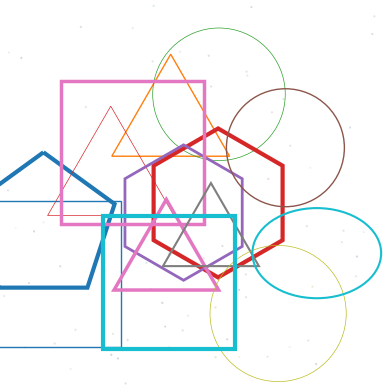[{"shape": "pentagon", "thickness": 3, "radius": 0.97, "center": [0.113, 0.41]}, {"shape": "square", "thickness": 1, "radius": 0.95, "center": [0.125, 0.289]}, {"shape": "triangle", "thickness": 1, "radius": 0.88, "center": [0.443, 0.683]}, {"shape": "circle", "thickness": 0.5, "radius": 0.86, "center": [0.569, 0.755]}, {"shape": "triangle", "thickness": 0.5, "radius": 0.95, "center": [0.288, 0.535]}, {"shape": "hexagon", "thickness": 3, "radius": 0.97, "center": [0.567, 0.473]}, {"shape": "hexagon", "thickness": 2, "radius": 0.88, "center": [0.477, 0.448]}, {"shape": "circle", "thickness": 1, "radius": 0.77, "center": [0.741, 0.616]}, {"shape": "square", "thickness": 2.5, "radius": 0.93, "center": [0.344, 0.603]}, {"shape": "triangle", "thickness": 2.5, "radius": 0.78, "center": [0.432, 0.325]}, {"shape": "triangle", "thickness": 1.5, "radius": 0.72, "center": [0.548, 0.381]}, {"shape": "circle", "thickness": 0.5, "radius": 0.88, "center": [0.722, 0.186]}, {"shape": "oval", "thickness": 1.5, "radius": 0.84, "center": [0.823, 0.342]}, {"shape": "square", "thickness": 3, "radius": 0.86, "center": [0.438, 0.266]}]